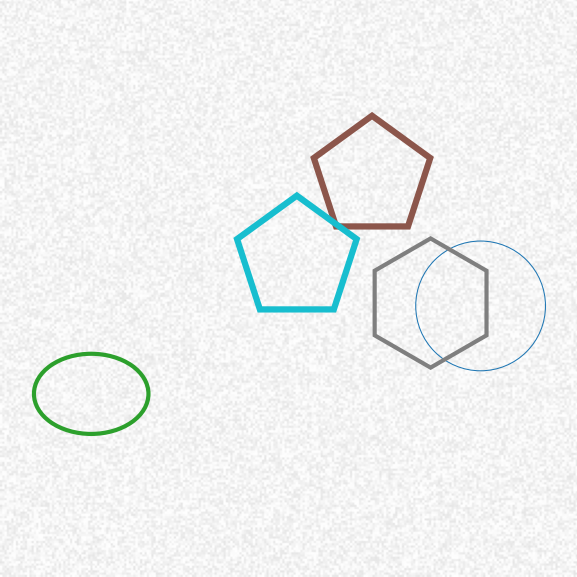[{"shape": "circle", "thickness": 0.5, "radius": 0.56, "center": [0.832, 0.469]}, {"shape": "oval", "thickness": 2, "radius": 0.5, "center": [0.158, 0.317]}, {"shape": "pentagon", "thickness": 3, "radius": 0.53, "center": [0.644, 0.693]}, {"shape": "hexagon", "thickness": 2, "radius": 0.56, "center": [0.746, 0.474]}, {"shape": "pentagon", "thickness": 3, "radius": 0.54, "center": [0.514, 0.551]}]